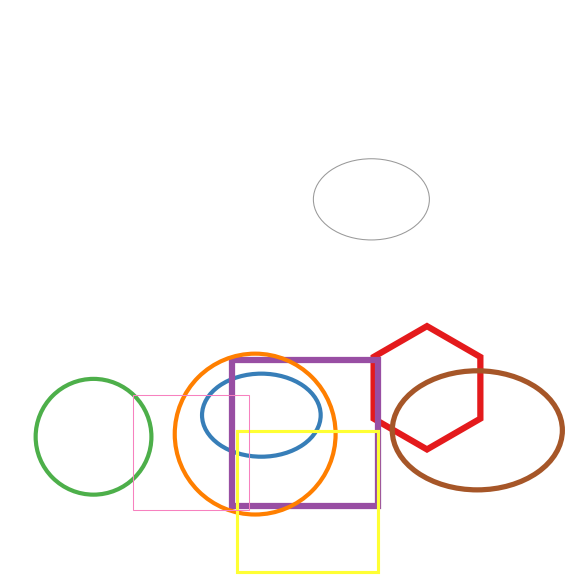[{"shape": "hexagon", "thickness": 3, "radius": 0.53, "center": [0.739, 0.328]}, {"shape": "oval", "thickness": 2, "radius": 0.51, "center": [0.453, 0.28]}, {"shape": "circle", "thickness": 2, "radius": 0.5, "center": [0.162, 0.243]}, {"shape": "square", "thickness": 3, "radius": 0.63, "center": [0.528, 0.25]}, {"shape": "circle", "thickness": 2, "radius": 0.7, "center": [0.442, 0.247]}, {"shape": "square", "thickness": 1.5, "radius": 0.61, "center": [0.532, 0.13]}, {"shape": "oval", "thickness": 2.5, "radius": 0.74, "center": [0.827, 0.254]}, {"shape": "square", "thickness": 0.5, "radius": 0.5, "center": [0.331, 0.216]}, {"shape": "oval", "thickness": 0.5, "radius": 0.5, "center": [0.643, 0.654]}]